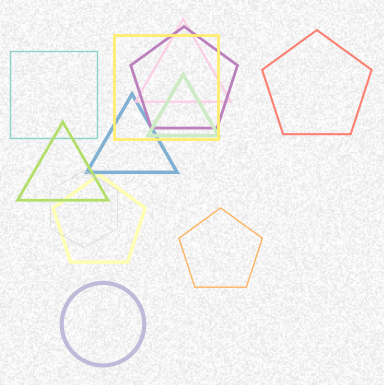[{"shape": "square", "thickness": 1, "radius": 0.57, "center": [0.138, 0.755]}, {"shape": "pentagon", "thickness": 2.5, "radius": 0.63, "center": [0.257, 0.421]}, {"shape": "circle", "thickness": 3, "radius": 0.54, "center": [0.268, 0.158]}, {"shape": "pentagon", "thickness": 1.5, "radius": 0.75, "center": [0.823, 0.772]}, {"shape": "triangle", "thickness": 2.5, "radius": 0.68, "center": [0.343, 0.62]}, {"shape": "pentagon", "thickness": 1, "radius": 0.57, "center": [0.573, 0.346]}, {"shape": "triangle", "thickness": 2, "radius": 0.68, "center": [0.163, 0.548]}, {"shape": "triangle", "thickness": 1.5, "radius": 0.72, "center": [0.476, 0.807]}, {"shape": "hexagon", "thickness": 0.5, "radius": 0.5, "center": [0.218, 0.456]}, {"shape": "pentagon", "thickness": 2, "radius": 0.73, "center": [0.478, 0.785]}, {"shape": "triangle", "thickness": 2.5, "radius": 0.53, "center": [0.476, 0.701]}, {"shape": "square", "thickness": 2, "radius": 0.68, "center": [0.432, 0.775]}]